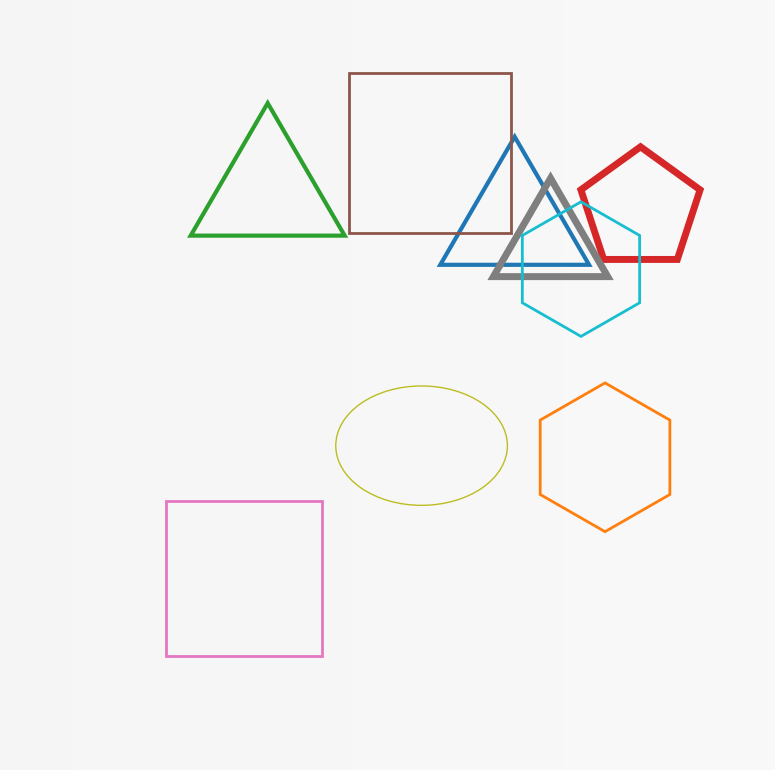[{"shape": "triangle", "thickness": 1.5, "radius": 0.55, "center": [0.664, 0.712]}, {"shape": "hexagon", "thickness": 1, "radius": 0.48, "center": [0.781, 0.406]}, {"shape": "triangle", "thickness": 1.5, "radius": 0.57, "center": [0.345, 0.751]}, {"shape": "pentagon", "thickness": 2.5, "radius": 0.4, "center": [0.826, 0.728]}, {"shape": "square", "thickness": 1, "radius": 0.52, "center": [0.555, 0.801]}, {"shape": "square", "thickness": 1, "radius": 0.5, "center": [0.315, 0.249]}, {"shape": "triangle", "thickness": 2.5, "radius": 0.43, "center": [0.71, 0.683]}, {"shape": "oval", "thickness": 0.5, "radius": 0.55, "center": [0.544, 0.421]}, {"shape": "hexagon", "thickness": 1, "radius": 0.44, "center": [0.75, 0.651]}]